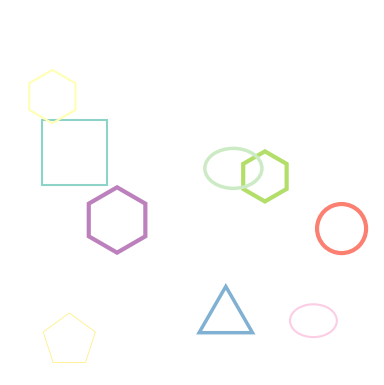[{"shape": "square", "thickness": 1.5, "radius": 0.42, "center": [0.193, 0.604]}, {"shape": "hexagon", "thickness": 1.5, "radius": 0.35, "center": [0.136, 0.749]}, {"shape": "circle", "thickness": 3, "radius": 0.32, "center": [0.887, 0.406]}, {"shape": "triangle", "thickness": 2.5, "radius": 0.4, "center": [0.586, 0.176]}, {"shape": "hexagon", "thickness": 3, "radius": 0.33, "center": [0.688, 0.542]}, {"shape": "oval", "thickness": 1.5, "radius": 0.3, "center": [0.814, 0.167]}, {"shape": "hexagon", "thickness": 3, "radius": 0.42, "center": [0.304, 0.429]}, {"shape": "oval", "thickness": 2.5, "radius": 0.37, "center": [0.606, 0.563]}, {"shape": "pentagon", "thickness": 0.5, "radius": 0.36, "center": [0.18, 0.116]}]